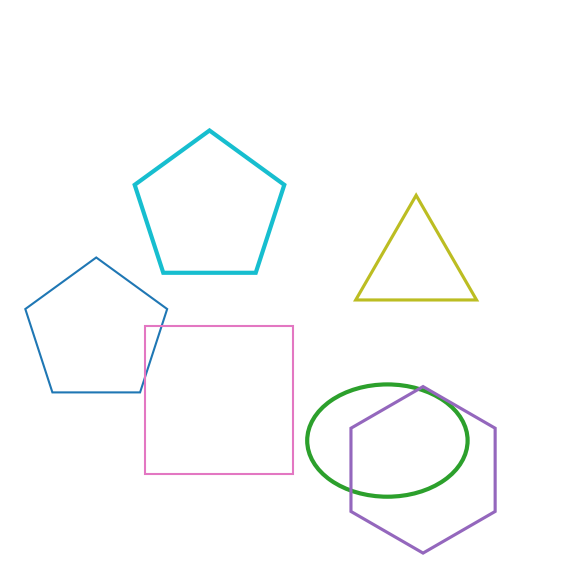[{"shape": "pentagon", "thickness": 1, "radius": 0.65, "center": [0.167, 0.424]}, {"shape": "oval", "thickness": 2, "radius": 0.69, "center": [0.671, 0.236]}, {"shape": "hexagon", "thickness": 1.5, "radius": 0.72, "center": [0.733, 0.186]}, {"shape": "square", "thickness": 1, "radius": 0.64, "center": [0.379, 0.306]}, {"shape": "triangle", "thickness": 1.5, "radius": 0.6, "center": [0.721, 0.54]}, {"shape": "pentagon", "thickness": 2, "radius": 0.68, "center": [0.363, 0.637]}]